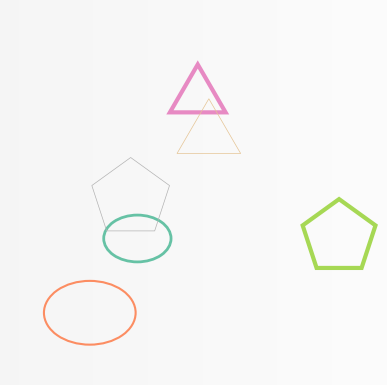[{"shape": "oval", "thickness": 2, "radius": 0.43, "center": [0.355, 0.381]}, {"shape": "oval", "thickness": 1.5, "radius": 0.59, "center": [0.232, 0.188]}, {"shape": "triangle", "thickness": 3, "radius": 0.41, "center": [0.51, 0.75]}, {"shape": "pentagon", "thickness": 3, "radius": 0.49, "center": [0.875, 0.384]}, {"shape": "triangle", "thickness": 0.5, "radius": 0.47, "center": [0.539, 0.649]}, {"shape": "pentagon", "thickness": 0.5, "radius": 0.53, "center": [0.337, 0.486]}]